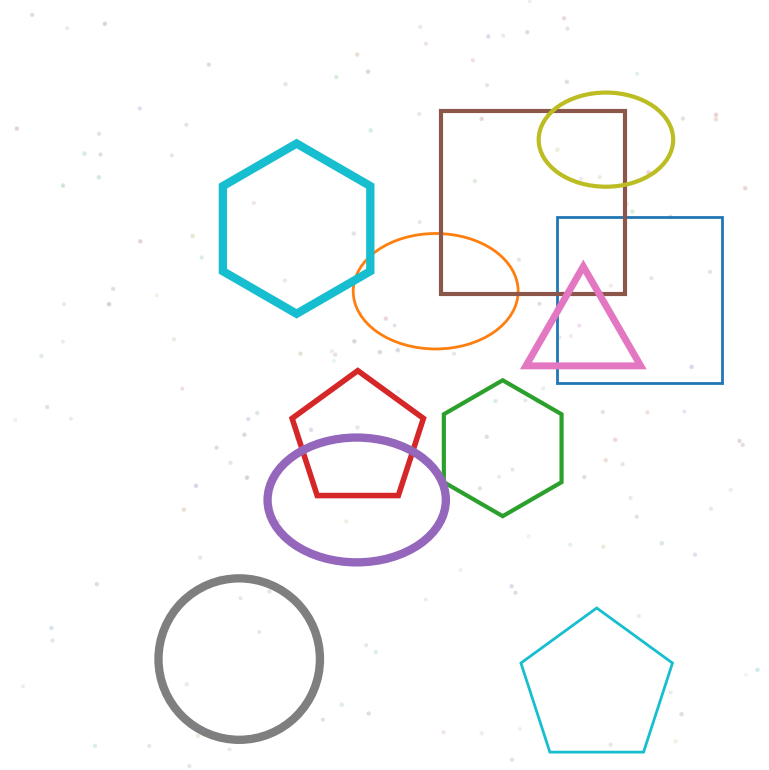[{"shape": "square", "thickness": 1, "radius": 0.54, "center": [0.83, 0.611]}, {"shape": "oval", "thickness": 1, "radius": 0.54, "center": [0.566, 0.622]}, {"shape": "hexagon", "thickness": 1.5, "radius": 0.44, "center": [0.653, 0.418]}, {"shape": "pentagon", "thickness": 2, "radius": 0.45, "center": [0.465, 0.429]}, {"shape": "oval", "thickness": 3, "radius": 0.58, "center": [0.463, 0.351]}, {"shape": "square", "thickness": 1.5, "radius": 0.6, "center": [0.693, 0.737]}, {"shape": "triangle", "thickness": 2.5, "radius": 0.43, "center": [0.758, 0.568]}, {"shape": "circle", "thickness": 3, "radius": 0.52, "center": [0.311, 0.144]}, {"shape": "oval", "thickness": 1.5, "radius": 0.44, "center": [0.787, 0.819]}, {"shape": "hexagon", "thickness": 3, "radius": 0.55, "center": [0.385, 0.703]}, {"shape": "pentagon", "thickness": 1, "radius": 0.52, "center": [0.775, 0.107]}]